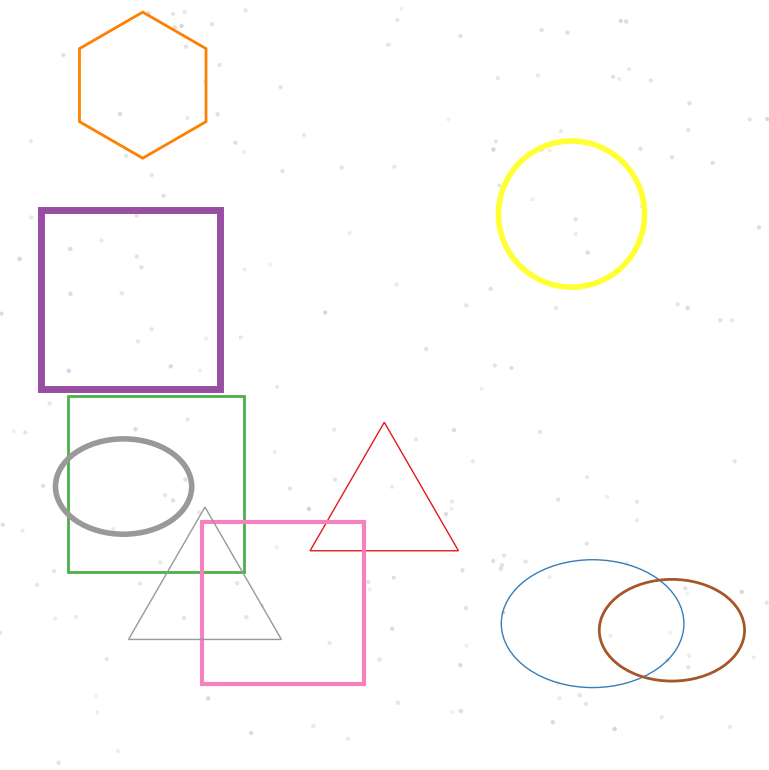[{"shape": "triangle", "thickness": 0.5, "radius": 0.56, "center": [0.499, 0.34]}, {"shape": "oval", "thickness": 0.5, "radius": 0.59, "center": [0.77, 0.19]}, {"shape": "square", "thickness": 1, "radius": 0.57, "center": [0.202, 0.371]}, {"shape": "square", "thickness": 2.5, "radius": 0.58, "center": [0.17, 0.611]}, {"shape": "hexagon", "thickness": 1, "radius": 0.47, "center": [0.185, 0.889]}, {"shape": "circle", "thickness": 2, "radius": 0.47, "center": [0.742, 0.722]}, {"shape": "oval", "thickness": 1, "radius": 0.47, "center": [0.873, 0.182]}, {"shape": "square", "thickness": 1.5, "radius": 0.53, "center": [0.367, 0.217]}, {"shape": "triangle", "thickness": 0.5, "radius": 0.57, "center": [0.266, 0.227]}, {"shape": "oval", "thickness": 2, "radius": 0.44, "center": [0.16, 0.368]}]